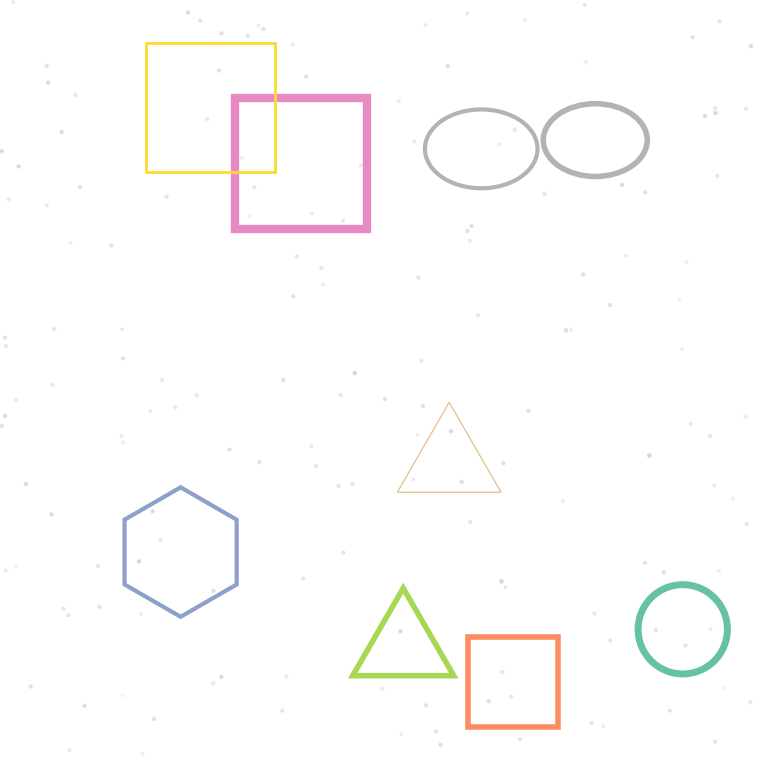[{"shape": "circle", "thickness": 2.5, "radius": 0.29, "center": [0.887, 0.183]}, {"shape": "square", "thickness": 2, "radius": 0.29, "center": [0.666, 0.115]}, {"shape": "hexagon", "thickness": 1.5, "radius": 0.42, "center": [0.235, 0.283]}, {"shape": "square", "thickness": 3, "radius": 0.43, "center": [0.391, 0.788]}, {"shape": "triangle", "thickness": 2, "radius": 0.38, "center": [0.524, 0.16]}, {"shape": "square", "thickness": 1, "radius": 0.42, "center": [0.273, 0.86]}, {"shape": "triangle", "thickness": 0.5, "radius": 0.39, "center": [0.583, 0.4]}, {"shape": "oval", "thickness": 2, "radius": 0.34, "center": [0.773, 0.818]}, {"shape": "oval", "thickness": 1.5, "radius": 0.37, "center": [0.625, 0.807]}]